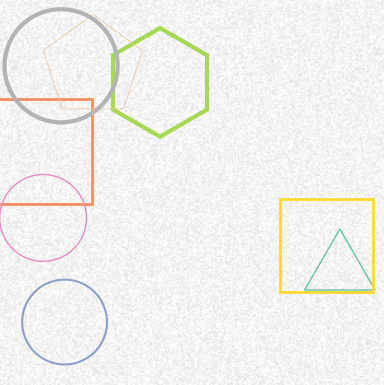[{"shape": "triangle", "thickness": 1, "radius": 0.53, "center": [0.883, 0.299]}, {"shape": "square", "thickness": 2, "radius": 0.68, "center": [0.101, 0.606]}, {"shape": "circle", "thickness": 1.5, "radius": 0.55, "center": [0.168, 0.163]}, {"shape": "circle", "thickness": 1, "radius": 0.56, "center": [0.112, 0.434]}, {"shape": "hexagon", "thickness": 3, "radius": 0.71, "center": [0.416, 0.786]}, {"shape": "square", "thickness": 2, "radius": 0.6, "center": [0.848, 0.361]}, {"shape": "pentagon", "thickness": 0.5, "radius": 0.68, "center": [0.241, 0.827]}, {"shape": "circle", "thickness": 3, "radius": 0.73, "center": [0.159, 0.829]}]